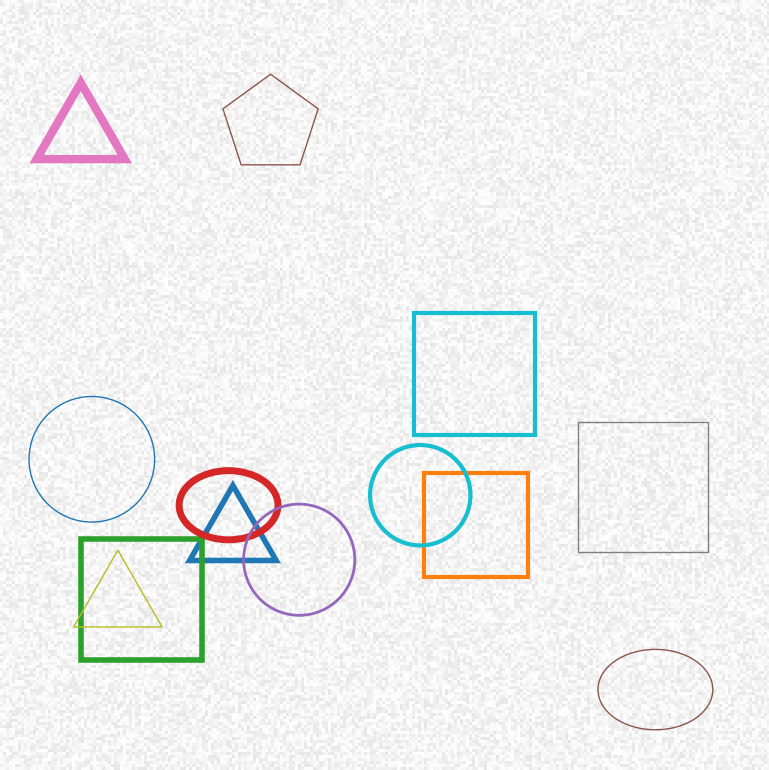[{"shape": "circle", "thickness": 0.5, "radius": 0.41, "center": [0.119, 0.404]}, {"shape": "triangle", "thickness": 2, "radius": 0.32, "center": [0.302, 0.305]}, {"shape": "square", "thickness": 1.5, "radius": 0.34, "center": [0.618, 0.318]}, {"shape": "square", "thickness": 2, "radius": 0.39, "center": [0.184, 0.222]}, {"shape": "oval", "thickness": 2.5, "radius": 0.32, "center": [0.297, 0.344]}, {"shape": "circle", "thickness": 1, "radius": 0.36, "center": [0.389, 0.273]}, {"shape": "oval", "thickness": 0.5, "radius": 0.37, "center": [0.851, 0.104]}, {"shape": "pentagon", "thickness": 0.5, "radius": 0.33, "center": [0.351, 0.839]}, {"shape": "triangle", "thickness": 3, "radius": 0.33, "center": [0.105, 0.826]}, {"shape": "square", "thickness": 0.5, "radius": 0.42, "center": [0.835, 0.368]}, {"shape": "triangle", "thickness": 0.5, "radius": 0.33, "center": [0.153, 0.219]}, {"shape": "square", "thickness": 1.5, "radius": 0.39, "center": [0.616, 0.514]}, {"shape": "circle", "thickness": 1.5, "radius": 0.33, "center": [0.546, 0.357]}]